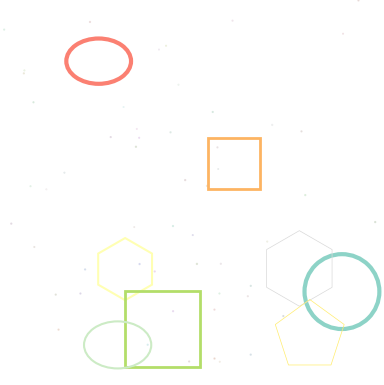[{"shape": "circle", "thickness": 3, "radius": 0.49, "center": [0.888, 0.243]}, {"shape": "hexagon", "thickness": 1.5, "radius": 0.4, "center": [0.325, 0.301]}, {"shape": "oval", "thickness": 3, "radius": 0.42, "center": [0.256, 0.841]}, {"shape": "square", "thickness": 2, "radius": 0.34, "center": [0.607, 0.576]}, {"shape": "square", "thickness": 2, "radius": 0.49, "center": [0.422, 0.145]}, {"shape": "hexagon", "thickness": 0.5, "radius": 0.49, "center": [0.778, 0.303]}, {"shape": "oval", "thickness": 1.5, "radius": 0.44, "center": [0.306, 0.104]}, {"shape": "pentagon", "thickness": 0.5, "radius": 0.47, "center": [0.805, 0.128]}]